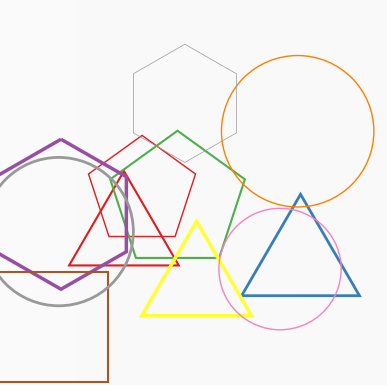[{"shape": "triangle", "thickness": 1.5, "radius": 0.82, "center": [0.32, 0.392]}, {"shape": "pentagon", "thickness": 1, "radius": 0.73, "center": [0.367, 0.503]}, {"shape": "triangle", "thickness": 2, "radius": 0.88, "center": [0.776, 0.32]}, {"shape": "pentagon", "thickness": 1.5, "radius": 0.91, "center": [0.458, 0.478]}, {"shape": "hexagon", "thickness": 2.5, "radius": 0.97, "center": [0.157, 0.444]}, {"shape": "circle", "thickness": 1, "radius": 0.98, "center": [0.768, 0.659]}, {"shape": "triangle", "thickness": 2.5, "radius": 0.82, "center": [0.507, 0.262]}, {"shape": "square", "thickness": 1.5, "radius": 0.72, "center": [0.135, 0.15]}, {"shape": "circle", "thickness": 1, "radius": 0.79, "center": [0.723, 0.301]}, {"shape": "circle", "thickness": 2, "radius": 0.96, "center": [0.151, 0.398]}, {"shape": "hexagon", "thickness": 0.5, "radius": 0.77, "center": [0.477, 0.732]}]